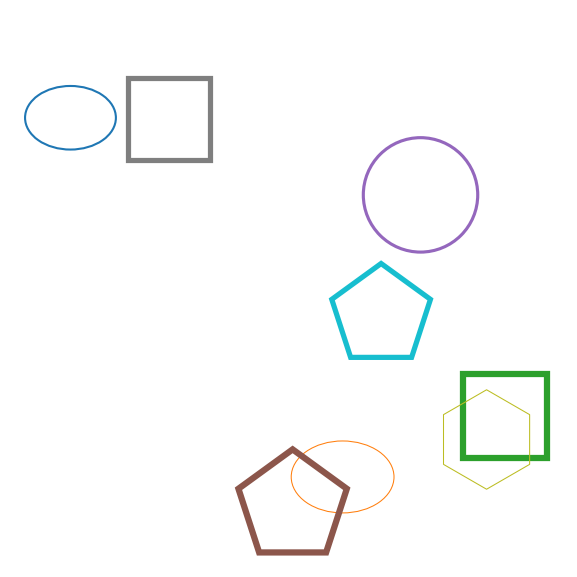[{"shape": "oval", "thickness": 1, "radius": 0.39, "center": [0.122, 0.795]}, {"shape": "oval", "thickness": 0.5, "radius": 0.44, "center": [0.593, 0.173]}, {"shape": "square", "thickness": 3, "radius": 0.36, "center": [0.875, 0.279]}, {"shape": "circle", "thickness": 1.5, "radius": 0.5, "center": [0.728, 0.662]}, {"shape": "pentagon", "thickness": 3, "radius": 0.49, "center": [0.507, 0.122]}, {"shape": "square", "thickness": 2.5, "radius": 0.35, "center": [0.293, 0.793]}, {"shape": "hexagon", "thickness": 0.5, "radius": 0.43, "center": [0.843, 0.238]}, {"shape": "pentagon", "thickness": 2.5, "radius": 0.45, "center": [0.66, 0.453]}]